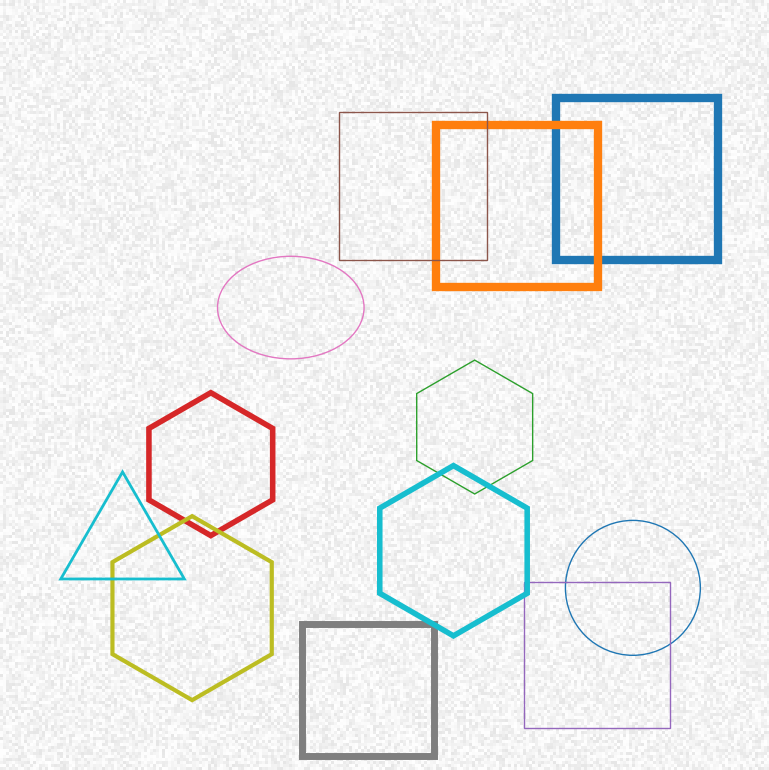[{"shape": "square", "thickness": 3, "radius": 0.53, "center": [0.827, 0.767]}, {"shape": "circle", "thickness": 0.5, "radius": 0.44, "center": [0.822, 0.237]}, {"shape": "square", "thickness": 3, "radius": 0.53, "center": [0.672, 0.732]}, {"shape": "hexagon", "thickness": 0.5, "radius": 0.43, "center": [0.616, 0.445]}, {"shape": "hexagon", "thickness": 2, "radius": 0.46, "center": [0.274, 0.397]}, {"shape": "square", "thickness": 0.5, "radius": 0.47, "center": [0.776, 0.149]}, {"shape": "square", "thickness": 0.5, "radius": 0.48, "center": [0.537, 0.759]}, {"shape": "oval", "thickness": 0.5, "radius": 0.48, "center": [0.378, 0.601]}, {"shape": "square", "thickness": 2.5, "radius": 0.43, "center": [0.477, 0.104]}, {"shape": "hexagon", "thickness": 1.5, "radius": 0.6, "center": [0.249, 0.21]}, {"shape": "triangle", "thickness": 1, "radius": 0.46, "center": [0.159, 0.294]}, {"shape": "hexagon", "thickness": 2, "radius": 0.55, "center": [0.589, 0.285]}]